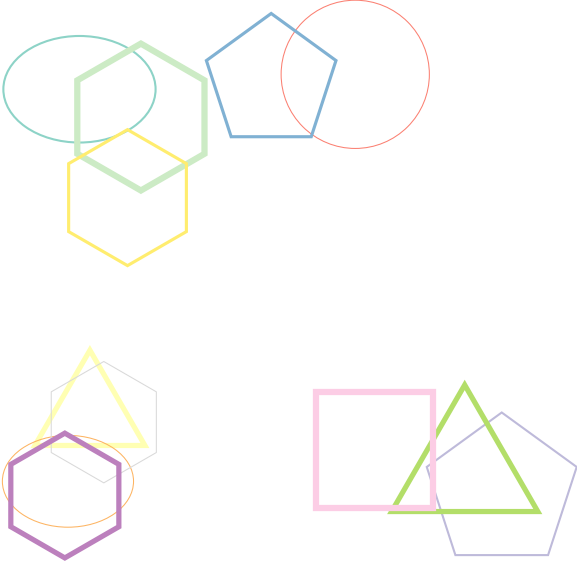[{"shape": "oval", "thickness": 1, "radius": 0.66, "center": [0.138, 0.845]}, {"shape": "triangle", "thickness": 2.5, "radius": 0.55, "center": [0.156, 0.283]}, {"shape": "pentagon", "thickness": 1, "radius": 0.68, "center": [0.869, 0.148]}, {"shape": "circle", "thickness": 0.5, "radius": 0.64, "center": [0.615, 0.87]}, {"shape": "pentagon", "thickness": 1.5, "radius": 0.59, "center": [0.47, 0.858]}, {"shape": "oval", "thickness": 0.5, "radius": 0.57, "center": [0.118, 0.166]}, {"shape": "triangle", "thickness": 2.5, "radius": 0.73, "center": [0.805, 0.186]}, {"shape": "square", "thickness": 3, "radius": 0.51, "center": [0.648, 0.22]}, {"shape": "hexagon", "thickness": 0.5, "radius": 0.53, "center": [0.18, 0.268]}, {"shape": "hexagon", "thickness": 2.5, "radius": 0.54, "center": [0.112, 0.141]}, {"shape": "hexagon", "thickness": 3, "radius": 0.64, "center": [0.244, 0.796]}, {"shape": "hexagon", "thickness": 1.5, "radius": 0.59, "center": [0.221, 0.657]}]